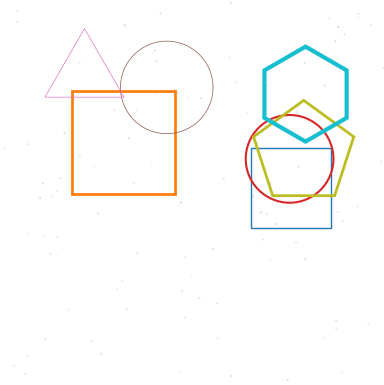[{"shape": "square", "thickness": 1, "radius": 0.52, "center": [0.756, 0.512]}, {"shape": "square", "thickness": 2, "radius": 0.67, "center": [0.32, 0.63]}, {"shape": "circle", "thickness": 1.5, "radius": 0.57, "center": [0.752, 0.587]}, {"shape": "circle", "thickness": 0.5, "radius": 0.6, "center": [0.433, 0.773]}, {"shape": "triangle", "thickness": 0.5, "radius": 0.59, "center": [0.219, 0.807]}, {"shape": "pentagon", "thickness": 2, "radius": 0.68, "center": [0.789, 0.602]}, {"shape": "hexagon", "thickness": 3, "radius": 0.62, "center": [0.794, 0.756]}]